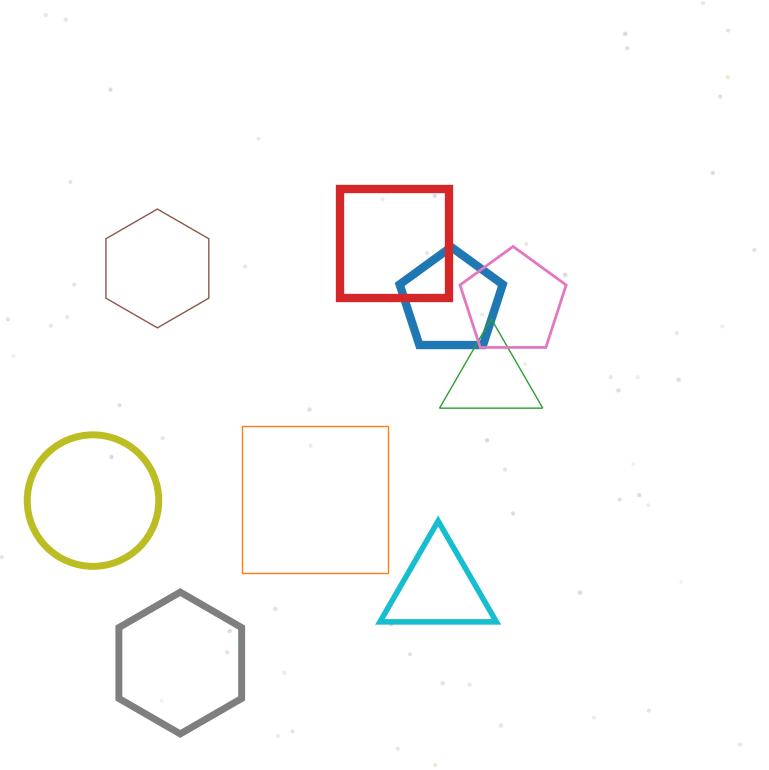[{"shape": "pentagon", "thickness": 3, "radius": 0.35, "center": [0.586, 0.609]}, {"shape": "square", "thickness": 0.5, "radius": 0.47, "center": [0.409, 0.351]}, {"shape": "triangle", "thickness": 0.5, "radius": 0.39, "center": [0.638, 0.509]}, {"shape": "square", "thickness": 3, "radius": 0.35, "center": [0.513, 0.684]}, {"shape": "hexagon", "thickness": 0.5, "radius": 0.39, "center": [0.204, 0.651]}, {"shape": "pentagon", "thickness": 1, "radius": 0.36, "center": [0.666, 0.607]}, {"shape": "hexagon", "thickness": 2.5, "radius": 0.46, "center": [0.234, 0.139]}, {"shape": "circle", "thickness": 2.5, "radius": 0.43, "center": [0.121, 0.35]}, {"shape": "triangle", "thickness": 2, "radius": 0.44, "center": [0.569, 0.236]}]